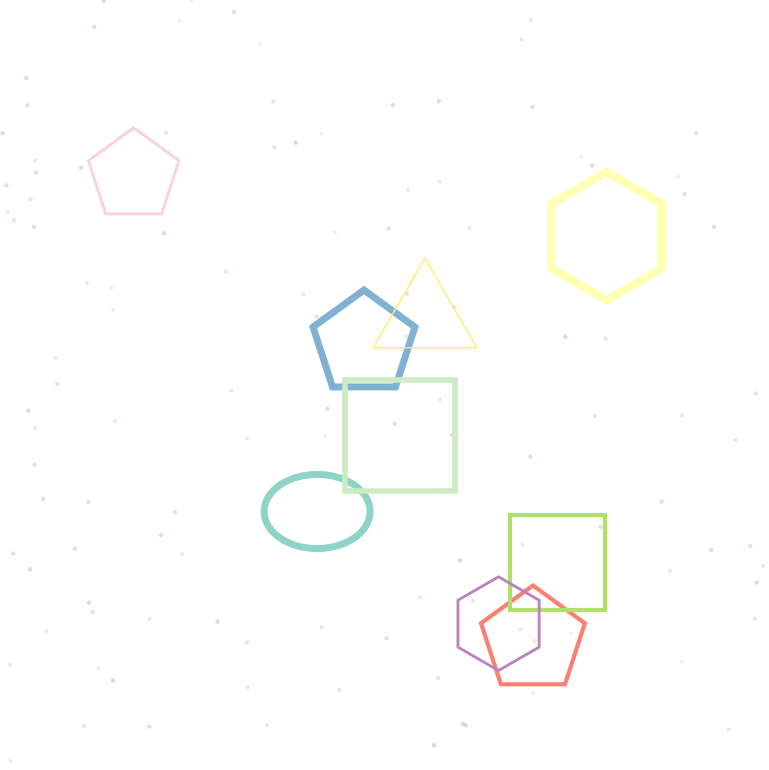[{"shape": "oval", "thickness": 2.5, "radius": 0.34, "center": [0.412, 0.336]}, {"shape": "hexagon", "thickness": 3, "radius": 0.42, "center": [0.788, 0.693]}, {"shape": "pentagon", "thickness": 1.5, "radius": 0.35, "center": [0.692, 0.169]}, {"shape": "pentagon", "thickness": 2.5, "radius": 0.35, "center": [0.473, 0.554]}, {"shape": "square", "thickness": 1.5, "radius": 0.31, "center": [0.724, 0.27]}, {"shape": "pentagon", "thickness": 1, "radius": 0.31, "center": [0.174, 0.772]}, {"shape": "hexagon", "thickness": 1, "radius": 0.3, "center": [0.647, 0.19]}, {"shape": "square", "thickness": 2, "radius": 0.36, "center": [0.52, 0.434]}, {"shape": "triangle", "thickness": 0.5, "radius": 0.39, "center": [0.552, 0.587]}]